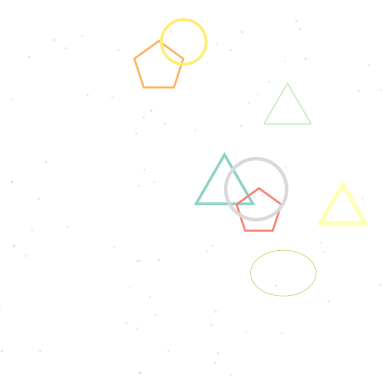[{"shape": "triangle", "thickness": 2, "radius": 0.43, "center": [0.583, 0.513]}, {"shape": "triangle", "thickness": 3, "radius": 0.33, "center": [0.89, 0.454]}, {"shape": "pentagon", "thickness": 1.5, "radius": 0.3, "center": [0.673, 0.45]}, {"shape": "pentagon", "thickness": 1.5, "radius": 0.33, "center": [0.413, 0.827]}, {"shape": "oval", "thickness": 0.5, "radius": 0.43, "center": [0.736, 0.291]}, {"shape": "circle", "thickness": 2.5, "radius": 0.4, "center": [0.665, 0.509]}, {"shape": "triangle", "thickness": 1, "radius": 0.35, "center": [0.747, 0.713]}, {"shape": "circle", "thickness": 2, "radius": 0.29, "center": [0.477, 0.891]}]